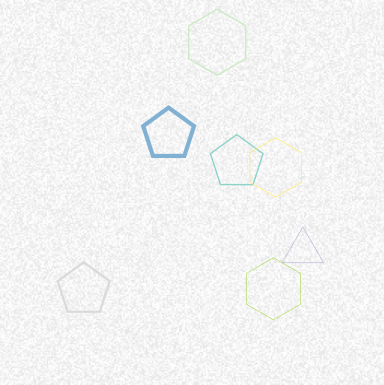[{"shape": "pentagon", "thickness": 1, "radius": 0.36, "center": [0.615, 0.579]}, {"shape": "triangle", "thickness": 0.5, "radius": 0.31, "center": [0.787, 0.349]}, {"shape": "pentagon", "thickness": 3, "radius": 0.35, "center": [0.438, 0.651]}, {"shape": "hexagon", "thickness": 0.5, "radius": 0.4, "center": [0.71, 0.25]}, {"shape": "pentagon", "thickness": 1.5, "radius": 0.36, "center": [0.217, 0.248]}, {"shape": "hexagon", "thickness": 1, "radius": 0.43, "center": [0.564, 0.89]}, {"shape": "hexagon", "thickness": 0.5, "radius": 0.39, "center": [0.716, 0.565]}]